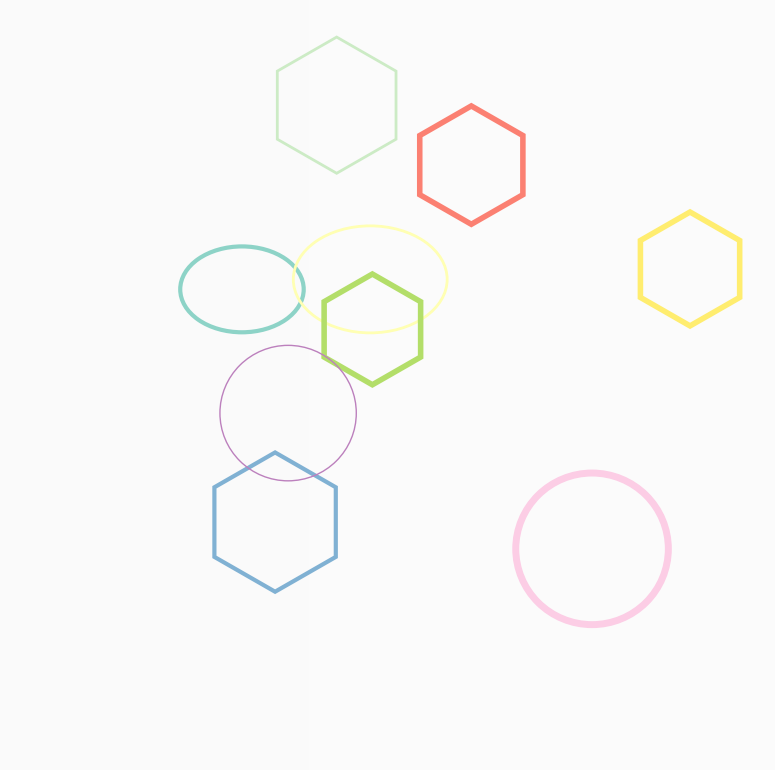[{"shape": "oval", "thickness": 1.5, "radius": 0.4, "center": [0.312, 0.624]}, {"shape": "oval", "thickness": 1, "radius": 0.5, "center": [0.478, 0.637]}, {"shape": "hexagon", "thickness": 2, "radius": 0.38, "center": [0.608, 0.786]}, {"shape": "hexagon", "thickness": 1.5, "radius": 0.45, "center": [0.355, 0.322]}, {"shape": "hexagon", "thickness": 2, "radius": 0.36, "center": [0.48, 0.572]}, {"shape": "circle", "thickness": 2.5, "radius": 0.49, "center": [0.764, 0.287]}, {"shape": "circle", "thickness": 0.5, "radius": 0.44, "center": [0.372, 0.464]}, {"shape": "hexagon", "thickness": 1, "radius": 0.44, "center": [0.434, 0.863]}, {"shape": "hexagon", "thickness": 2, "radius": 0.37, "center": [0.89, 0.651]}]